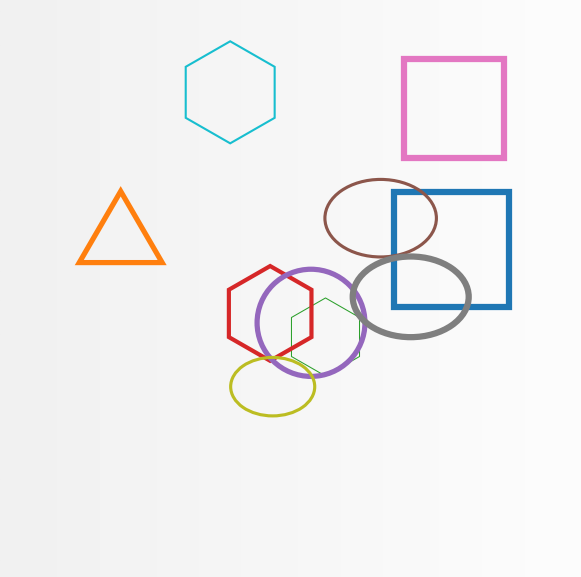[{"shape": "square", "thickness": 3, "radius": 0.5, "center": [0.777, 0.567]}, {"shape": "triangle", "thickness": 2.5, "radius": 0.41, "center": [0.208, 0.586]}, {"shape": "hexagon", "thickness": 0.5, "radius": 0.34, "center": [0.56, 0.416]}, {"shape": "hexagon", "thickness": 2, "radius": 0.41, "center": [0.465, 0.456]}, {"shape": "circle", "thickness": 2.5, "radius": 0.46, "center": [0.535, 0.44]}, {"shape": "oval", "thickness": 1.5, "radius": 0.48, "center": [0.655, 0.621]}, {"shape": "square", "thickness": 3, "radius": 0.43, "center": [0.781, 0.811]}, {"shape": "oval", "thickness": 3, "radius": 0.5, "center": [0.707, 0.485]}, {"shape": "oval", "thickness": 1.5, "radius": 0.36, "center": [0.469, 0.33]}, {"shape": "hexagon", "thickness": 1, "radius": 0.44, "center": [0.396, 0.839]}]